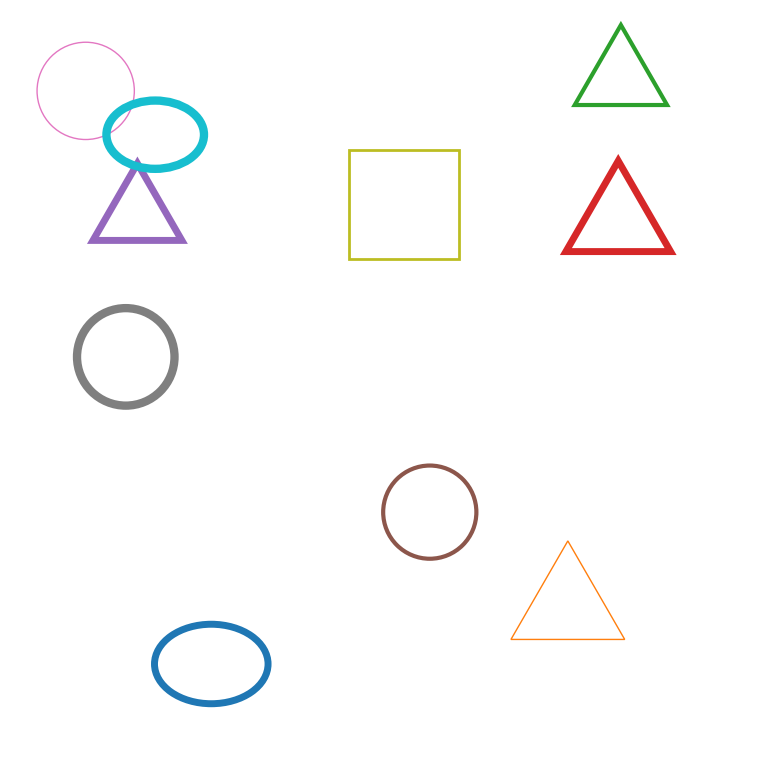[{"shape": "oval", "thickness": 2.5, "radius": 0.37, "center": [0.274, 0.138]}, {"shape": "triangle", "thickness": 0.5, "radius": 0.43, "center": [0.737, 0.212]}, {"shape": "triangle", "thickness": 1.5, "radius": 0.35, "center": [0.806, 0.898]}, {"shape": "triangle", "thickness": 2.5, "radius": 0.39, "center": [0.803, 0.713]}, {"shape": "triangle", "thickness": 2.5, "radius": 0.33, "center": [0.178, 0.721]}, {"shape": "circle", "thickness": 1.5, "radius": 0.3, "center": [0.558, 0.335]}, {"shape": "circle", "thickness": 0.5, "radius": 0.32, "center": [0.111, 0.882]}, {"shape": "circle", "thickness": 3, "radius": 0.32, "center": [0.163, 0.537]}, {"shape": "square", "thickness": 1, "radius": 0.36, "center": [0.525, 0.735]}, {"shape": "oval", "thickness": 3, "radius": 0.32, "center": [0.202, 0.825]}]